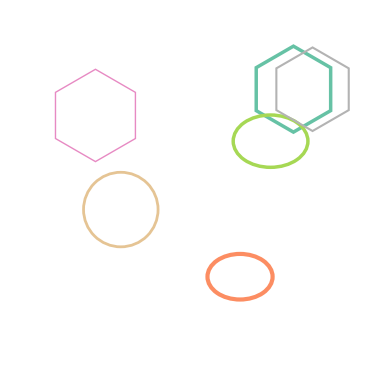[{"shape": "hexagon", "thickness": 2.5, "radius": 0.56, "center": [0.762, 0.768]}, {"shape": "oval", "thickness": 3, "radius": 0.42, "center": [0.623, 0.281]}, {"shape": "hexagon", "thickness": 1, "radius": 0.6, "center": [0.248, 0.7]}, {"shape": "oval", "thickness": 2.5, "radius": 0.49, "center": [0.703, 0.633]}, {"shape": "circle", "thickness": 2, "radius": 0.48, "center": [0.314, 0.456]}, {"shape": "hexagon", "thickness": 1.5, "radius": 0.54, "center": [0.812, 0.768]}]